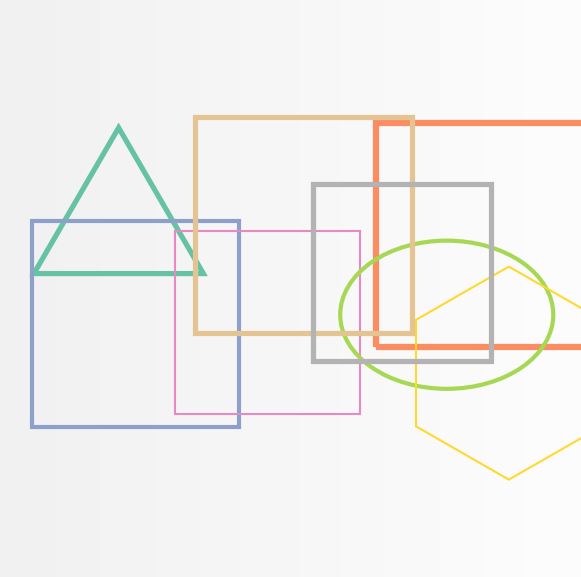[{"shape": "triangle", "thickness": 2.5, "radius": 0.84, "center": [0.204, 0.61]}, {"shape": "square", "thickness": 3, "radius": 0.97, "center": [0.84, 0.591]}, {"shape": "square", "thickness": 2, "radius": 0.89, "center": [0.233, 0.438]}, {"shape": "square", "thickness": 1, "radius": 0.79, "center": [0.461, 0.441]}, {"shape": "oval", "thickness": 2, "radius": 0.92, "center": [0.769, 0.454]}, {"shape": "hexagon", "thickness": 1, "radius": 0.92, "center": [0.875, 0.353]}, {"shape": "square", "thickness": 2.5, "radius": 0.93, "center": [0.522, 0.609]}, {"shape": "square", "thickness": 2.5, "radius": 0.77, "center": [0.691, 0.527]}]